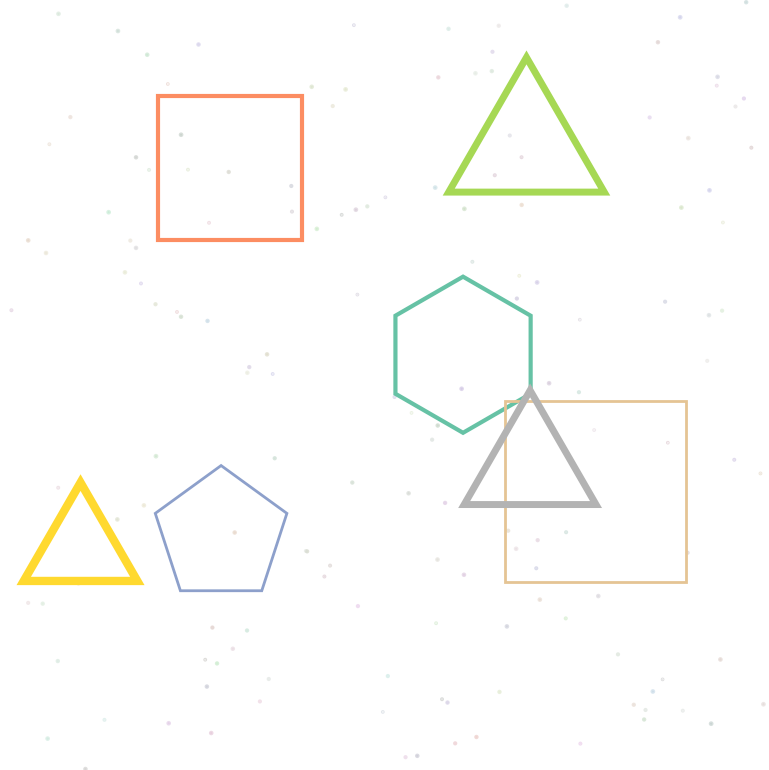[{"shape": "hexagon", "thickness": 1.5, "radius": 0.51, "center": [0.601, 0.539]}, {"shape": "square", "thickness": 1.5, "radius": 0.47, "center": [0.299, 0.782]}, {"shape": "pentagon", "thickness": 1, "radius": 0.45, "center": [0.287, 0.306]}, {"shape": "triangle", "thickness": 2.5, "radius": 0.58, "center": [0.684, 0.809]}, {"shape": "triangle", "thickness": 3, "radius": 0.43, "center": [0.105, 0.288]}, {"shape": "square", "thickness": 1, "radius": 0.59, "center": [0.773, 0.362]}, {"shape": "triangle", "thickness": 2.5, "radius": 0.49, "center": [0.688, 0.394]}]